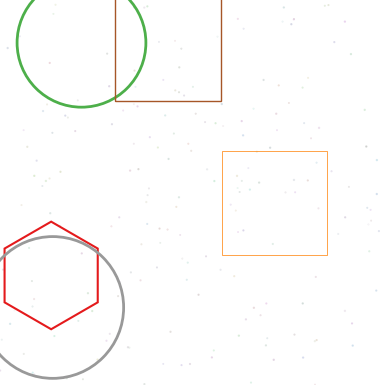[{"shape": "hexagon", "thickness": 1.5, "radius": 0.7, "center": [0.133, 0.285]}, {"shape": "circle", "thickness": 2, "radius": 0.84, "center": [0.212, 0.889]}, {"shape": "square", "thickness": 0.5, "radius": 0.68, "center": [0.712, 0.473]}, {"shape": "square", "thickness": 1, "radius": 0.69, "center": [0.436, 0.875]}, {"shape": "circle", "thickness": 2, "radius": 0.92, "center": [0.137, 0.201]}]